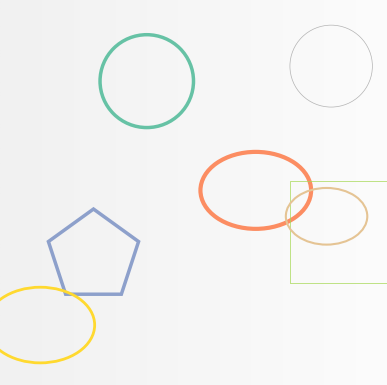[{"shape": "circle", "thickness": 2.5, "radius": 0.6, "center": [0.379, 0.789]}, {"shape": "oval", "thickness": 3, "radius": 0.71, "center": [0.66, 0.506]}, {"shape": "pentagon", "thickness": 2.5, "radius": 0.61, "center": [0.241, 0.335]}, {"shape": "square", "thickness": 0.5, "radius": 0.66, "center": [0.881, 0.397]}, {"shape": "oval", "thickness": 2, "radius": 0.7, "center": [0.104, 0.156]}, {"shape": "oval", "thickness": 1.5, "radius": 0.53, "center": [0.843, 0.438]}, {"shape": "circle", "thickness": 0.5, "radius": 0.53, "center": [0.855, 0.828]}]